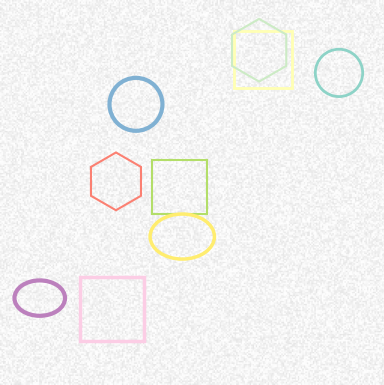[{"shape": "circle", "thickness": 2, "radius": 0.31, "center": [0.881, 0.811]}, {"shape": "square", "thickness": 2, "radius": 0.37, "center": [0.683, 0.846]}, {"shape": "hexagon", "thickness": 1.5, "radius": 0.38, "center": [0.301, 0.529]}, {"shape": "circle", "thickness": 3, "radius": 0.34, "center": [0.353, 0.729]}, {"shape": "square", "thickness": 1.5, "radius": 0.35, "center": [0.467, 0.515]}, {"shape": "square", "thickness": 2.5, "radius": 0.42, "center": [0.291, 0.197]}, {"shape": "oval", "thickness": 3, "radius": 0.33, "center": [0.103, 0.226]}, {"shape": "hexagon", "thickness": 1.5, "radius": 0.41, "center": [0.673, 0.87]}, {"shape": "oval", "thickness": 2.5, "radius": 0.42, "center": [0.473, 0.386]}]